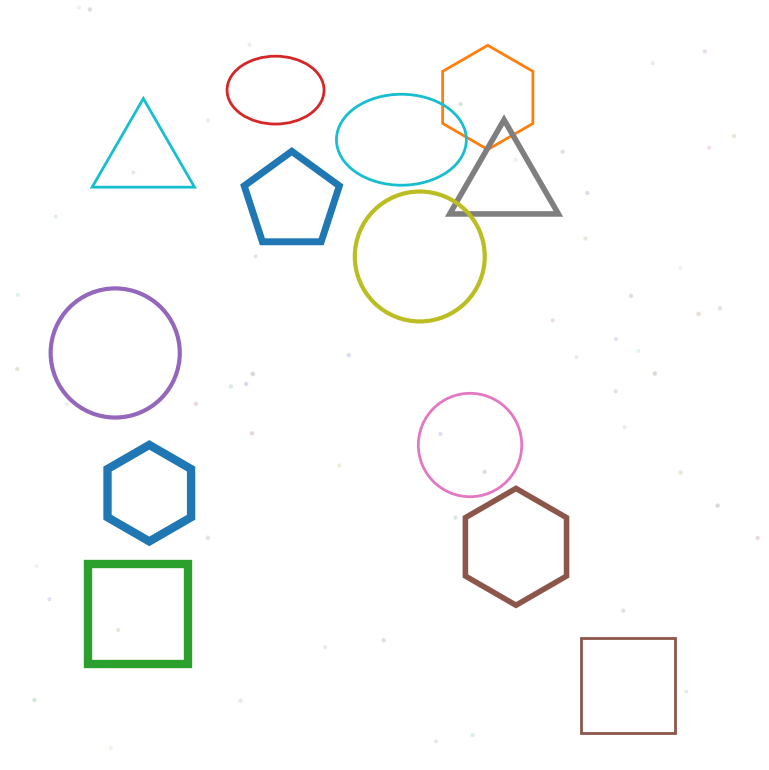[{"shape": "hexagon", "thickness": 3, "radius": 0.31, "center": [0.194, 0.36]}, {"shape": "pentagon", "thickness": 2.5, "radius": 0.32, "center": [0.379, 0.739]}, {"shape": "hexagon", "thickness": 1, "radius": 0.34, "center": [0.633, 0.873]}, {"shape": "square", "thickness": 3, "radius": 0.32, "center": [0.179, 0.203]}, {"shape": "oval", "thickness": 1, "radius": 0.31, "center": [0.358, 0.883]}, {"shape": "circle", "thickness": 1.5, "radius": 0.42, "center": [0.15, 0.542]}, {"shape": "square", "thickness": 1, "radius": 0.31, "center": [0.816, 0.11]}, {"shape": "hexagon", "thickness": 2, "radius": 0.38, "center": [0.67, 0.29]}, {"shape": "circle", "thickness": 1, "radius": 0.34, "center": [0.61, 0.422]}, {"shape": "triangle", "thickness": 2, "radius": 0.41, "center": [0.655, 0.763]}, {"shape": "circle", "thickness": 1.5, "radius": 0.42, "center": [0.545, 0.667]}, {"shape": "oval", "thickness": 1, "radius": 0.42, "center": [0.521, 0.819]}, {"shape": "triangle", "thickness": 1, "radius": 0.38, "center": [0.186, 0.795]}]